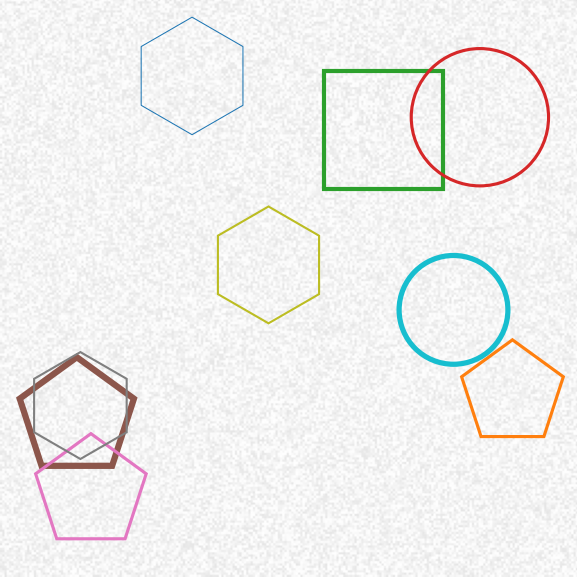[{"shape": "hexagon", "thickness": 0.5, "radius": 0.51, "center": [0.333, 0.868]}, {"shape": "pentagon", "thickness": 1.5, "radius": 0.46, "center": [0.887, 0.318]}, {"shape": "square", "thickness": 2, "radius": 0.51, "center": [0.664, 0.774]}, {"shape": "circle", "thickness": 1.5, "radius": 0.59, "center": [0.831, 0.796]}, {"shape": "pentagon", "thickness": 3, "radius": 0.52, "center": [0.133, 0.277]}, {"shape": "pentagon", "thickness": 1.5, "radius": 0.5, "center": [0.157, 0.148]}, {"shape": "hexagon", "thickness": 1, "radius": 0.46, "center": [0.139, 0.297]}, {"shape": "hexagon", "thickness": 1, "radius": 0.51, "center": [0.465, 0.54]}, {"shape": "circle", "thickness": 2.5, "radius": 0.47, "center": [0.785, 0.463]}]